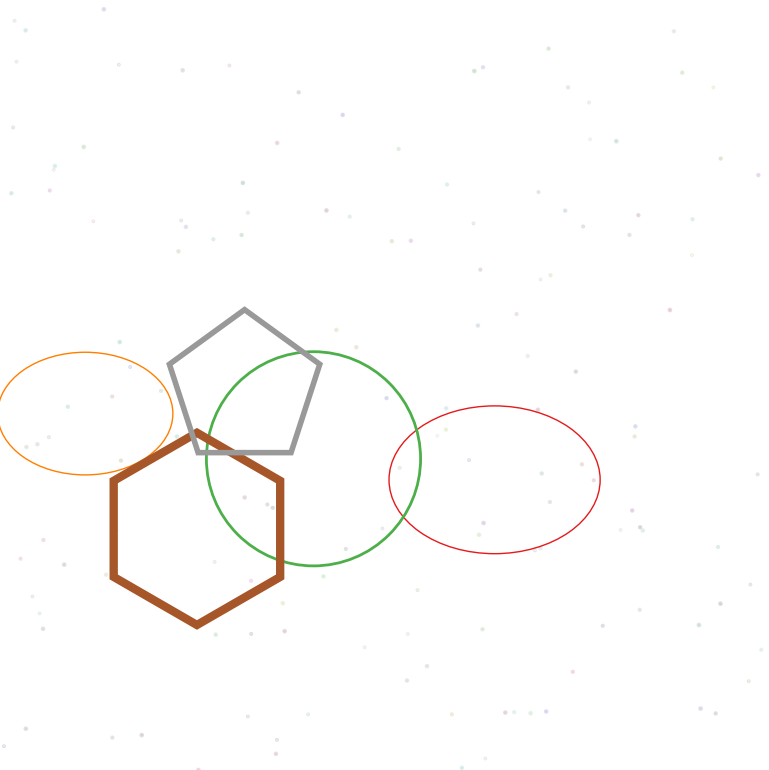[{"shape": "oval", "thickness": 0.5, "radius": 0.69, "center": [0.642, 0.377]}, {"shape": "circle", "thickness": 1, "radius": 0.7, "center": [0.407, 0.404]}, {"shape": "oval", "thickness": 0.5, "radius": 0.57, "center": [0.111, 0.463]}, {"shape": "hexagon", "thickness": 3, "radius": 0.62, "center": [0.256, 0.313]}, {"shape": "pentagon", "thickness": 2, "radius": 0.51, "center": [0.318, 0.495]}]